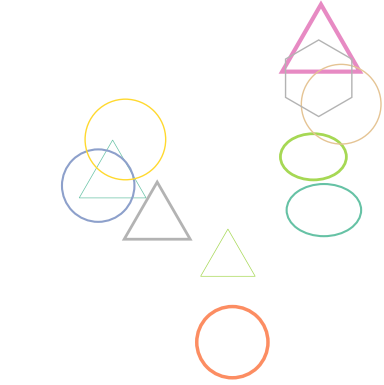[{"shape": "oval", "thickness": 1.5, "radius": 0.48, "center": [0.841, 0.454]}, {"shape": "triangle", "thickness": 0.5, "radius": 0.5, "center": [0.293, 0.536]}, {"shape": "circle", "thickness": 2.5, "radius": 0.46, "center": [0.604, 0.111]}, {"shape": "circle", "thickness": 1.5, "radius": 0.47, "center": [0.255, 0.518]}, {"shape": "triangle", "thickness": 3, "radius": 0.58, "center": [0.834, 0.872]}, {"shape": "oval", "thickness": 2, "radius": 0.43, "center": [0.814, 0.593]}, {"shape": "triangle", "thickness": 0.5, "radius": 0.41, "center": [0.592, 0.323]}, {"shape": "circle", "thickness": 1, "radius": 0.52, "center": [0.326, 0.638]}, {"shape": "circle", "thickness": 1, "radius": 0.52, "center": [0.886, 0.729]}, {"shape": "hexagon", "thickness": 1, "radius": 0.5, "center": [0.828, 0.797]}, {"shape": "triangle", "thickness": 2, "radius": 0.49, "center": [0.408, 0.428]}]